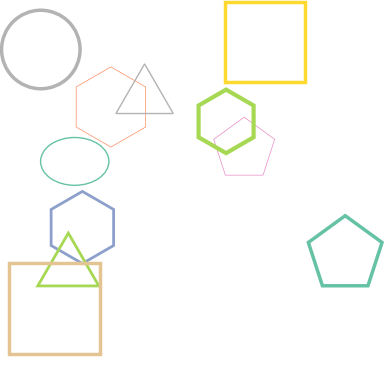[{"shape": "pentagon", "thickness": 2.5, "radius": 0.5, "center": [0.897, 0.339]}, {"shape": "oval", "thickness": 1, "radius": 0.44, "center": [0.194, 0.581]}, {"shape": "hexagon", "thickness": 0.5, "radius": 0.52, "center": [0.288, 0.722]}, {"shape": "hexagon", "thickness": 2, "radius": 0.47, "center": [0.214, 0.409]}, {"shape": "pentagon", "thickness": 0.5, "radius": 0.42, "center": [0.634, 0.612]}, {"shape": "hexagon", "thickness": 3, "radius": 0.41, "center": [0.587, 0.685]}, {"shape": "triangle", "thickness": 2, "radius": 0.46, "center": [0.177, 0.303]}, {"shape": "square", "thickness": 2.5, "radius": 0.52, "center": [0.688, 0.89]}, {"shape": "square", "thickness": 2.5, "radius": 0.59, "center": [0.141, 0.199]}, {"shape": "triangle", "thickness": 1, "radius": 0.43, "center": [0.376, 0.748]}, {"shape": "circle", "thickness": 2.5, "radius": 0.51, "center": [0.106, 0.871]}]